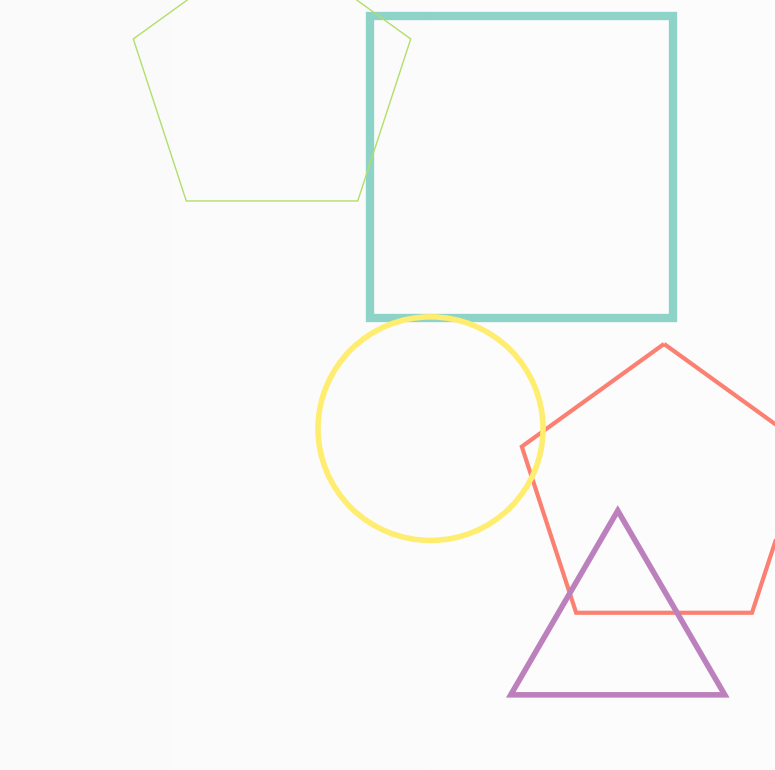[{"shape": "square", "thickness": 3, "radius": 0.98, "center": [0.673, 0.783]}, {"shape": "pentagon", "thickness": 1.5, "radius": 0.97, "center": [0.857, 0.36]}, {"shape": "pentagon", "thickness": 0.5, "radius": 0.94, "center": [0.351, 0.891]}, {"shape": "triangle", "thickness": 2, "radius": 0.8, "center": [0.797, 0.177]}, {"shape": "circle", "thickness": 2, "radius": 0.73, "center": [0.556, 0.443]}]